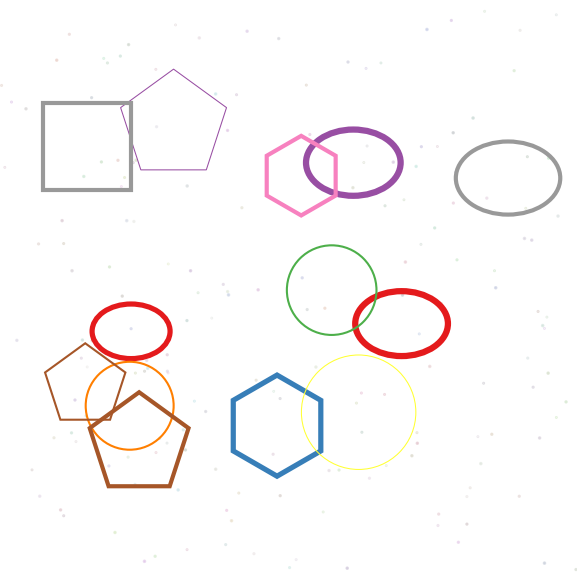[{"shape": "oval", "thickness": 3, "radius": 0.4, "center": [0.695, 0.439]}, {"shape": "oval", "thickness": 2.5, "radius": 0.34, "center": [0.227, 0.425]}, {"shape": "hexagon", "thickness": 2.5, "radius": 0.44, "center": [0.48, 0.262]}, {"shape": "circle", "thickness": 1, "radius": 0.39, "center": [0.574, 0.497]}, {"shape": "pentagon", "thickness": 0.5, "radius": 0.48, "center": [0.301, 0.783]}, {"shape": "oval", "thickness": 3, "radius": 0.41, "center": [0.612, 0.717]}, {"shape": "circle", "thickness": 1, "radius": 0.38, "center": [0.225, 0.297]}, {"shape": "circle", "thickness": 0.5, "radius": 0.5, "center": [0.621, 0.285]}, {"shape": "pentagon", "thickness": 1, "radius": 0.37, "center": [0.148, 0.332]}, {"shape": "pentagon", "thickness": 2, "radius": 0.45, "center": [0.241, 0.23]}, {"shape": "hexagon", "thickness": 2, "radius": 0.34, "center": [0.522, 0.695]}, {"shape": "square", "thickness": 2, "radius": 0.38, "center": [0.151, 0.745]}, {"shape": "oval", "thickness": 2, "radius": 0.45, "center": [0.88, 0.691]}]